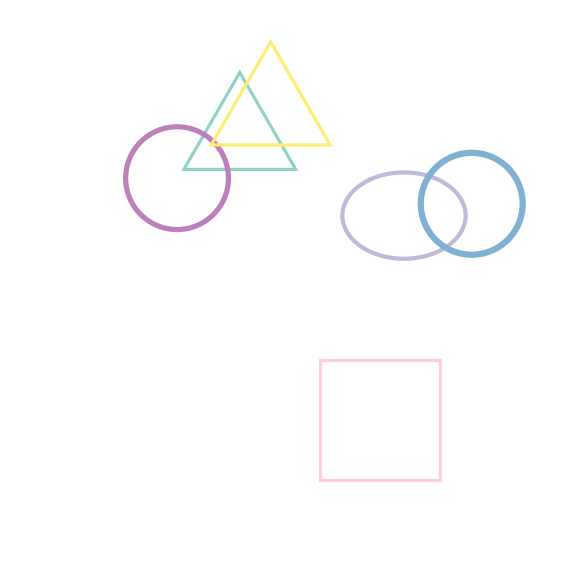[{"shape": "triangle", "thickness": 1.5, "radius": 0.56, "center": [0.415, 0.762]}, {"shape": "oval", "thickness": 2, "radius": 0.53, "center": [0.7, 0.626]}, {"shape": "circle", "thickness": 3, "radius": 0.44, "center": [0.817, 0.646]}, {"shape": "square", "thickness": 1.5, "radius": 0.52, "center": [0.658, 0.272]}, {"shape": "circle", "thickness": 2.5, "radius": 0.44, "center": [0.307, 0.691]}, {"shape": "triangle", "thickness": 1.5, "radius": 0.59, "center": [0.469, 0.808]}]